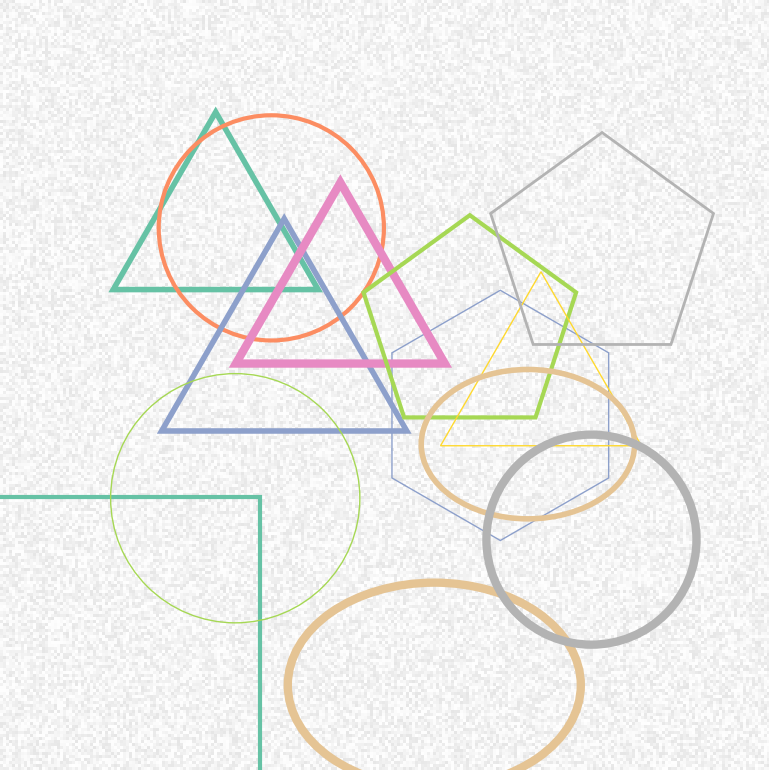[{"shape": "square", "thickness": 1.5, "radius": 0.96, "center": [0.147, 0.164]}, {"shape": "triangle", "thickness": 2, "radius": 0.77, "center": [0.28, 0.701]}, {"shape": "circle", "thickness": 1.5, "radius": 0.73, "center": [0.352, 0.704]}, {"shape": "triangle", "thickness": 2, "radius": 0.92, "center": [0.369, 0.532]}, {"shape": "hexagon", "thickness": 0.5, "radius": 0.81, "center": [0.65, 0.461]}, {"shape": "triangle", "thickness": 3, "radius": 0.78, "center": [0.442, 0.606]}, {"shape": "pentagon", "thickness": 1.5, "radius": 0.73, "center": [0.61, 0.575]}, {"shape": "circle", "thickness": 0.5, "radius": 0.81, "center": [0.306, 0.353]}, {"shape": "triangle", "thickness": 0.5, "radius": 0.75, "center": [0.703, 0.496]}, {"shape": "oval", "thickness": 2, "radius": 0.69, "center": [0.686, 0.423]}, {"shape": "oval", "thickness": 3, "radius": 0.95, "center": [0.564, 0.11]}, {"shape": "pentagon", "thickness": 1, "radius": 0.76, "center": [0.782, 0.676]}, {"shape": "circle", "thickness": 3, "radius": 0.68, "center": [0.768, 0.299]}]